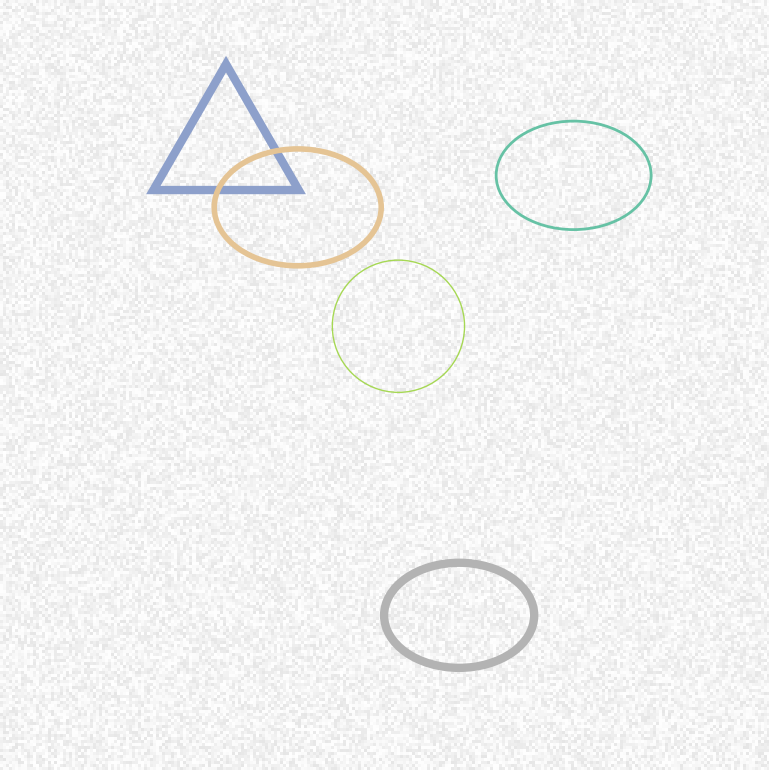[{"shape": "oval", "thickness": 1, "radius": 0.5, "center": [0.745, 0.772]}, {"shape": "triangle", "thickness": 3, "radius": 0.54, "center": [0.294, 0.808]}, {"shape": "circle", "thickness": 0.5, "radius": 0.43, "center": [0.517, 0.576]}, {"shape": "oval", "thickness": 2, "radius": 0.54, "center": [0.387, 0.731]}, {"shape": "oval", "thickness": 3, "radius": 0.49, "center": [0.596, 0.201]}]